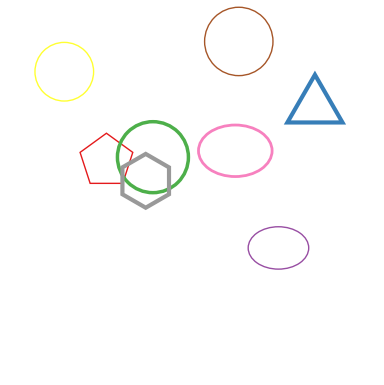[{"shape": "pentagon", "thickness": 1, "radius": 0.36, "center": [0.276, 0.582]}, {"shape": "triangle", "thickness": 3, "radius": 0.41, "center": [0.818, 0.723]}, {"shape": "circle", "thickness": 2.5, "radius": 0.46, "center": [0.397, 0.592]}, {"shape": "oval", "thickness": 1, "radius": 0.39, "center": [0.723, 0.356]}, {"shape": "circle", "thickness": 1, "radius": 0.38, "center": [0.167, 0.814]}, {"shape": "circle", "thickness": 1, "radius": 0.44, "center": [0.62, 0.892]}, {"shape": "oval", "thickness": 2, "radius": 0.48, "center": [0.611, 0.608]}, {"shape": "hexagon", "thickness": 3, "radius": 0.35, "center": [0.378, 0.53]}]